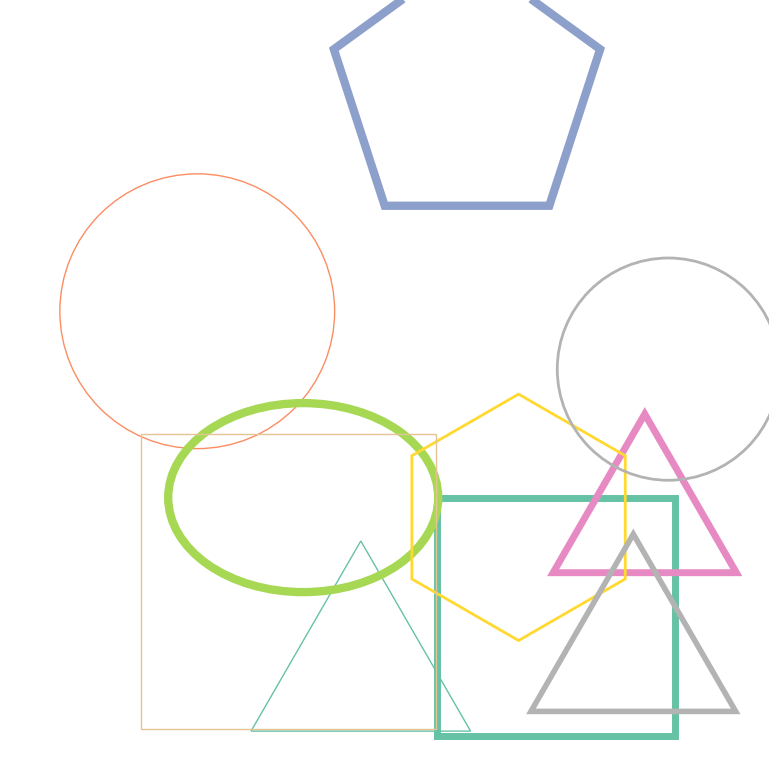[{"shape": "triangle", "thickness": 0.5, "radius": 0.82, "center": [0.469, 0.133]}, {"shape": "square", "thickness": 2.5, "radius": 0.77, "center": [0.722, 0.199]}, {"shape": "circle", "thickness": 0.5, "radius": 0.89, "center": [0.256, 0.596]}, {"shape": "pentagon", "thickness": 3, "radius": 0.91, "center": [0.606, 0.88]}, {"shape": "triangle", "thickness": 2.5, "radius": 0.69, "center": [0.837, 0.325]}, {"shape": "oval", "thickness": 3, "radius": 0.88, "center": [0.394, 0.354]}, {"shape": "hexagon", "thickness": 1, "radius": 0.8, "center": [0.673, 0.328]}, {"shape": "square", "thickness": 0.5, "radius": 0.96, "center": [0.374, 0.244]}, {"shape": "circle", "thickness": 1, "radius": 0.72, "center": [0.868, 0.521]}, {"shape": "triangle", "thickness": 2, "radius": 0.77, "center": [0.822, 0.153]}]